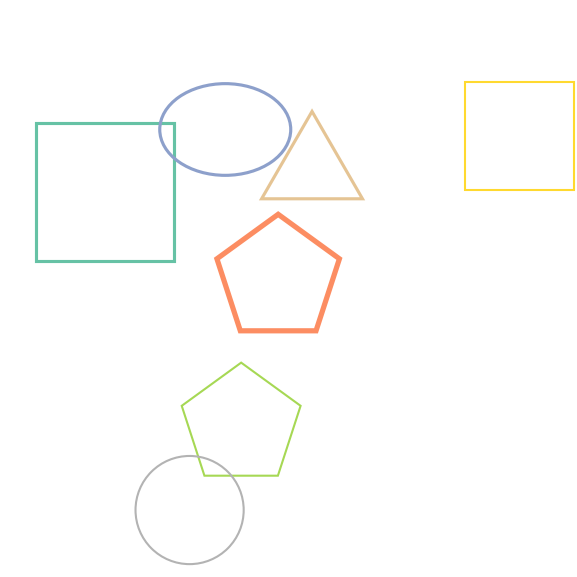[{"shape": "square", "thickness": 1.5, "radius": 0.6, "center": [0.182, 0.667]}, {"shape": "pentagon", "thickness": 2.5, "radius": 0.56, "center": [0.482, 0.517]}, {"shape": "oval", "thickness": 1.5, "radius": 0.57, "center": [0.39, 0.775]}, {"shape": "pentagon", "thickness": 1, "radius": 0.54, "center": [0.418, 0.263]}, {"shape": "square", "thickness": 1, "radius": 0.47, "center": [0.9, 0.764]}, {"shape": "triangle", "thickness": 1.5, "radius": 0.5, "center": [0.54, 0.705]}, {"shape": "circle", "thickness": 1, "radius": 0.47, "center": [0.328, 0.116]}]